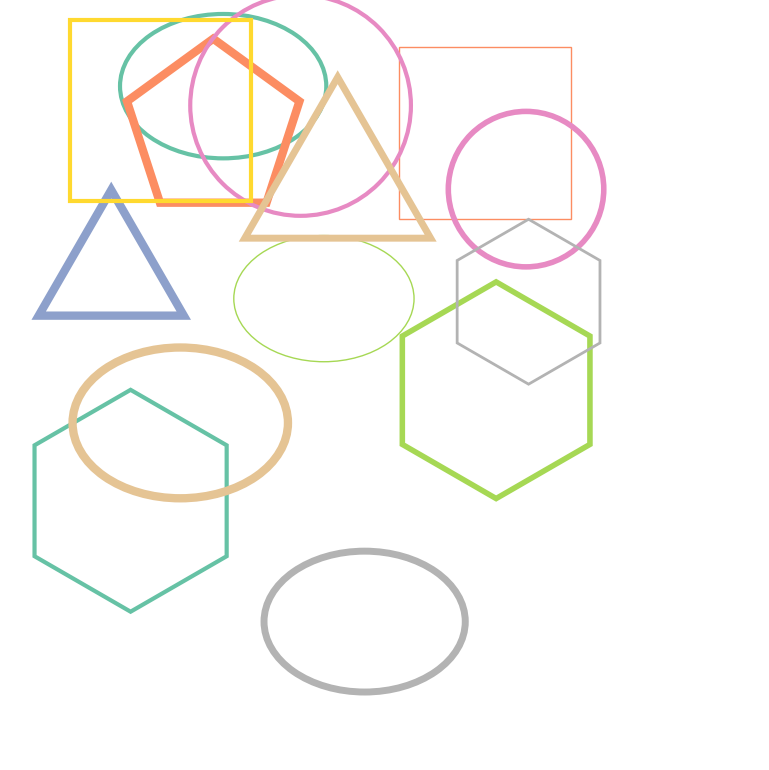[{"shape": "hexagon", "thickness": 1.5, "radius": 0.72, "center": [0.17, 0.35]}, {"shape": "oval", "thickness": 1.5, "radius": 0.67, "center": [0.29, 0.888]}, {"shape": "pentagon", "thickness": 3, "radius": 0.59, "center": [0.277, 0.832]}, {"shape": "square", "thickness": 0.5, "radius": 0.56, "center": [0.63, 0.827]}, {"shape": "triangle", "thickness": 3, "radius": 0.54, "center": [0.144, 0.644]}, {"shape": "circle", "thickness": 1.5, "radius": 0.72, "center": [0.39, 0.863]}, {"shape": "circle", "thickness": 2, "radius": 0.5, "center": [0.683, 0.754]}, {"shape": "oval", "thickness": 0.5, "radius": 0.59, "center": [0.421, 0.612]}, {"shape": "hexagon", "thickness": 2, "radius": 0.7, "center": [0.644, 0.493]}, {"shape": "square", "thickness": 1.5, "radius": 0.59, "center": [0.208, 0.856]}, {"shape": "triangle", "thickness": 2.5, "radius": 0.7, "center": [0.439, 0.76]}, {"shape": "oval", "thickness": 3, "radius": 0.7, "center": [0.234, 0.451]}, {"shape": "hexagon", "thickness": 1, "radius": 0.54, "center": [0.686, 0.608]}, {"shape": "oval", "thickness": 2.5, "radius": 0.65, "center": [0.474, 0.193]}]